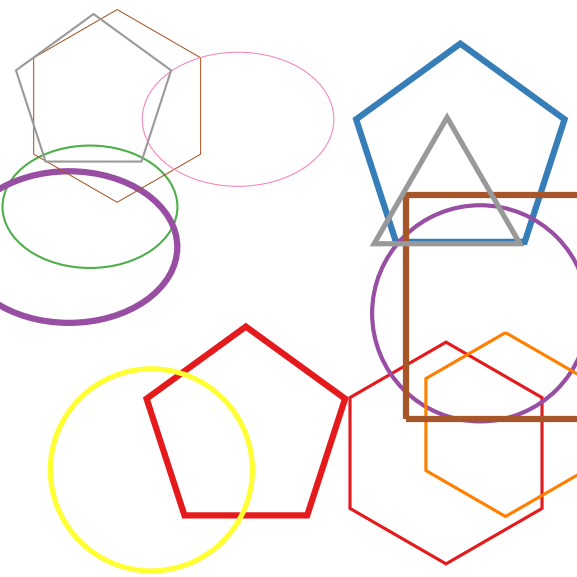[{"shape": "hexagon", "thickness": 1.5, "radius": 0.96, "center": [0.772, 0.215]}, {"shape": "pentagon", "thickness": 3, "radius": 0.9, "center": [0.426, 0.253]}, {"shape": "pentagon", "thickness": 3, "radius": 0.95, "center": [0.797, 0.734]}, {"shape": "oval", "thickness": 1, "radius": 0.76, "center": [0.156, 0.641]}, {"shape": "circle", "thickness": 2, "radius": 0.94, "center": [0.832, 0.457]}, {"shape": "oval", "thickness": 3, "radius": 0.94, "center": [0.119, 0.571]}, {"shape": "hexagon", "thickness": 1.5, "radius": 0.8, "center": [0.875, 0.264]}, {"shape": "circle", "thickness": 2.5, "radius": 0.87, "center": [0.262, 0.185]}, {"shape": "hexagon", "thickness": 0.5, "radius": 0.83, "center": [0.203, 0.816]}, {"shape": "square", "thickness": 3, "radius": 0.97, "center": [0.897, 0.467]}, {"shape": "oval", "thickness": 0.5, "radius": 0.83, "center": [0.412, 0.793]}, {"shape": "pentagon", "thickness": 1, "radius": 0.71, "center": [0.162, 0.834]}, {"shape": "triangle", "thickness": 2.5, "radius": 0.73, "center": [0.774, 0.65]}]